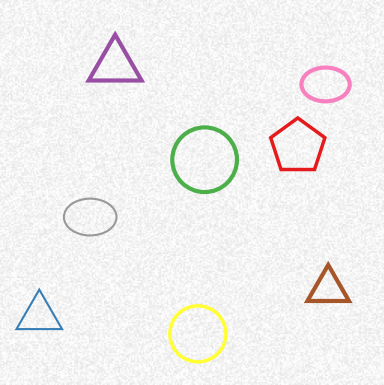[{"shape": "pentagon", "thickness": 2.5, "radius": 0.37, "center": [0.774, 0.62]}, {"shape": "triangle", "thickness": 1.5, "radius": 0.34, "center": [0.102, 0.179]}, {"shape": "circle", "thickness": 3, "radius": 0.42, "center": [0.532, 0.585]}, {"shape": "triangle", "thickness": 3, "radius": 0.4, "center": [0.299, 0.831]}, {"shape": "circle", "thickness": 2.5, "radius": 0.36, "center": [0.514, 0.133]}, {"shape": "triangle", "thickness": 3, "radius": 0.31, "center": [0.852, 0.249]}, {"shape": "oval", "thickness": 3, "radius": 0.31, "center": [0.846, 0.781]}, {"shape": "oval", "thickness": 1.5, "radius": 0.34, "center": [0.234, 0.436]}]